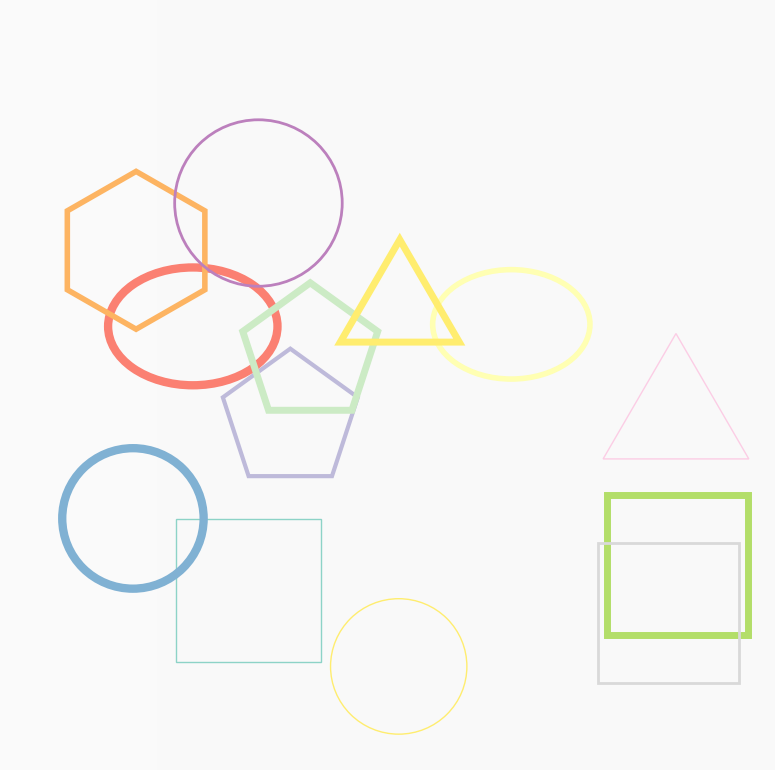[{"shape": "square", "thickness": 0.5, "radius": 0.47, "center": [0.321, 0.233]}, {"shape": "oval", "thickness": 2, "radius": 0.51, "center": [0.66, 0.579]}, {"shape": "pentagon", "thickness": 1.5, "radius": 0.46, "center": [0.375, 0.456]}, {"shape": "oval", "thickness": 3, "radius": 0.55, "center": [0.249, 0.576]}, {"shape": "circle", "thickness": 3, "radius": 0.46, "center": [0.172, 0.327]}, {"shape": "hexagon", "thickness": 2, "radius": 0.51, "center": [0.176, 0.675]}, {"shape": "square", "thickness": 2.5, "radius": 0.46, "center": [0.874, 0.267]}, {"shape": "triangle", "thickness": 0.5, "radius": 0.54, "center": [0.872, 0.458]}, {"shape": "square", "thickness": 1, "radius": 0.45, "center": [0.862, 0.204]}, {"shape": "circle", "thickness": 1, "radius": 0.54, "center": [0.333, 0.736]}, {"shape": "pentagon", "thickness": 2.5, "radius": 0.46, "center": [0.4, 0.541]}, {"shape": "triangle", "thickness": 2.5, "radius": 0.44, "center": [0.516, 0.6]}, {"shape": "circle", "thickness": 0.5, "radius": 0.44, "center": [0.514, 0.135]}]